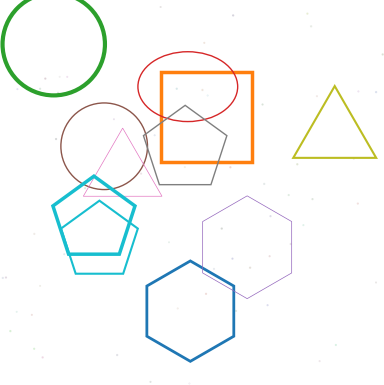[{"shape": "hexagon", "thickness": 2, "radius": 0.65, "center": [0.494, 0.192]}, {"shape": "square", "thickness": 2.5, "radius": 0.59, "center": [0.536, 0.696]}, {"shape": "circle", "thickness": 3, "radius": 0.66, "center": [0.14, 0.885]}, {"shape": "oval", "thickness": 1, "radius": 0.65, "center": [0.488, 0.775]}, {"shape": "hexagon", "thickness": 0.5, "radius": 0.67, "center": [0.642, 0.358]}, {"shape": "circle", "thickness": 1, "radius": 0.56, "center": [0.271, 0.62]}, {"shape": "triangle", "thickness": 0.5, "radius": 0.59, "center": [0.319, 0.549]}, {"shape": "pentagon", "thickness": 1, "radius": 0.57, "center": [0.481, 0.612]}, {"shape": "triangle", "thickness": 1.5, "radius": 0.62, "center": [0.869, 0.652]}, {"shape": "pentagon", "thickness": 2.5, "radius": 0.56, "center": [0.244, 0.43]}, {"shape": "pentagon", "thickness": 1.5, "radius": 0.52, "center": [0.258, 0.374]}]